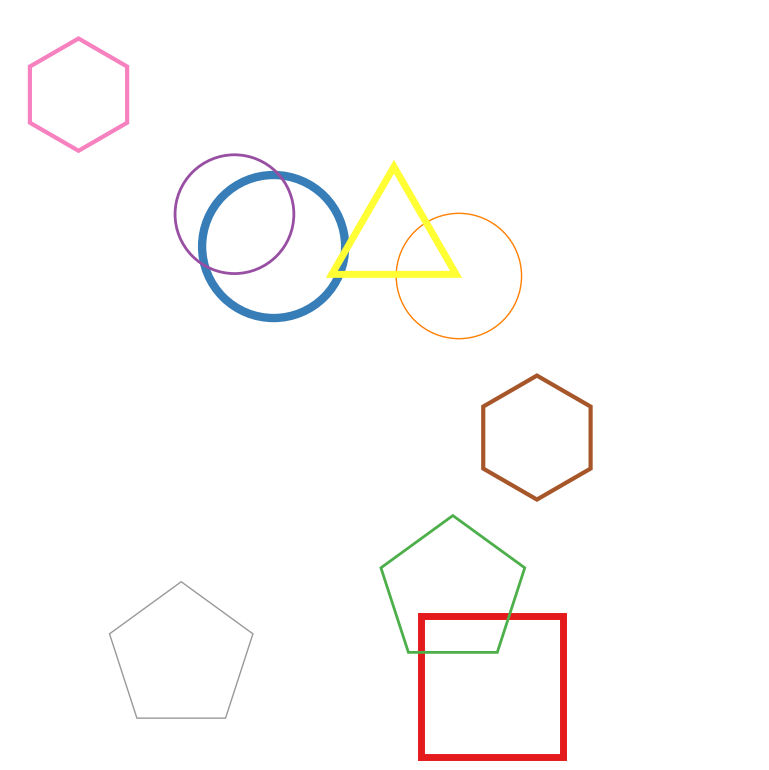[{"shape": "square", "thickness": 2.5, "radius": 0.46, "center": [0.639, 0.108]}, {"shape": "circle", "thickness": 3, "radius": 0.46, "center": [0.355, 0.68]}, {"shape": "pentagon", "thickness": 1, "radius": 0.49, "center": [0.588, 0.232]}, {"shape": "circle", "thickness": 1, "radius": 0.39, "center": [0.304, 0.722]}, {"shape": "circle", "thickness": 0.5, "radius": 0.41, "center": [0.596, 0.642]}, {"shape": "triangle", "thickness": 2.5, "radius": 0.47, "center": [0.512, 0.69]}, {"shape": "hexagon", "thickness": 1.5, "radius": 0.4, "center": [0.697, 0.432]}, {"shape": "hexagon", "thickness": 1.5, "radius": 0.36, "center": [0.102, 0.877]}, {"shape": "pentagon", "thickness": 0.5, "radius": 0.49, "center": [0.235, 0.147]}]